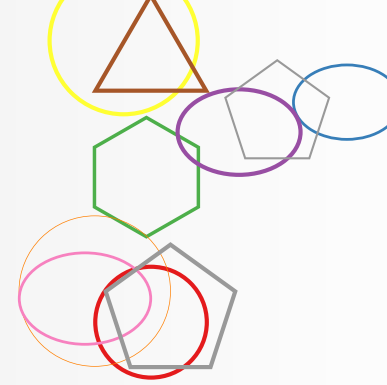[{"shape": "circle", "thickness": 3, "radius": 0.72, "center": [0.39, 0.163]}, {"shape": "oval", "thickness": 2, "radius": 0.69, "center": [0.895, 0.735]}, {"shape": "hexagon", "thickness": 2.5, "radius": 0.77, "center": [0.378, 0.54]}, {"shape": "oval", "thickness": 3, "radius": 0.79, "center": [0.617, 0.657]}, {"shape": "circle", "thickness": 0.5, "radius": 0.98, "center": [0.245, 0.244]}, {"shape": "circle", "thickness": 3, "radius": 0.96, "center": [0.319, 0.894]}, {"shape": "triangle", "thickness": 3, "radius": 0.83, "center": [0.389, 0.847]}, {"shape": "oval", "thickness": 2, "radius": 0.85, "center": [0.219, 0.224]}, {"shape": "pentagon", "thickness": 3, "radius": 0.88, "center": [0.44, 0.189]}, {"shape": "pentagon", "thickness": 1.5, "radius": 0.7, "center": [0.715, 0.703]}]